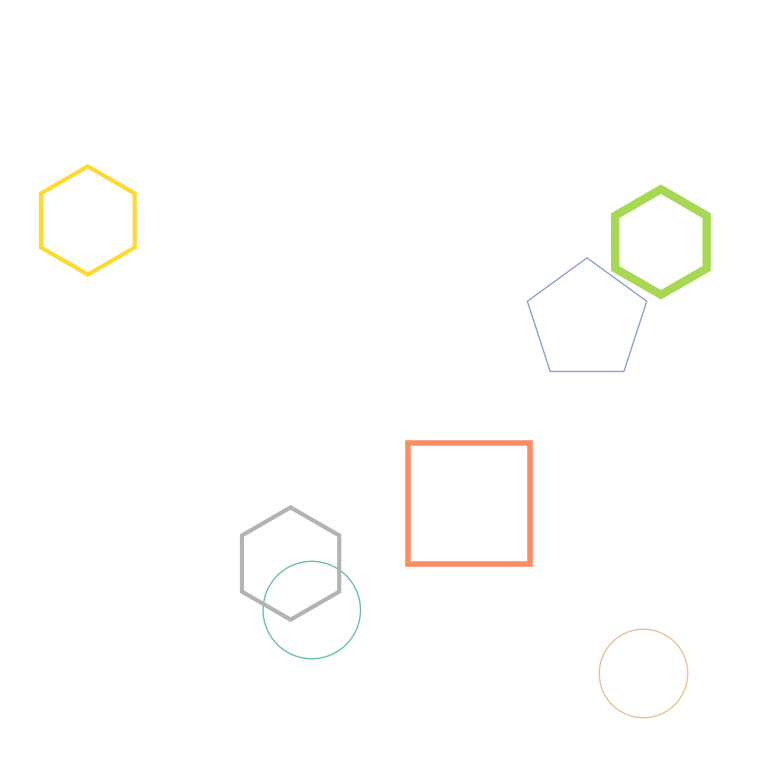[{"shape": "circle", "thickness": 0.5, "radius": 0.32, "center": [0.405, 0.208]}, {"shape": "square", "thickness": 2, "radius": 0.4, "center": [0.609, 0.346]}, {"shape": "pentagon", "thickness": 0.5, "radius": 0.41, "center": [0.762, 0.584]}, {"shape": "hexagon", "thickness": 3, "radius": 0.34, "center": [0.858, 0.686]}, {"shape": "hexagon", "thickness": 1.5, "radius": 0.35, "center": [0.114, 0.714]}, {"shape": "circle", "thickness": 0.5, "radius": 0.29, "center": [0.836, 0.125]}, {"shape": "hexagon", "thickness": 1.5, "radius": 0.36, "center": [0.377, 0.268]}]